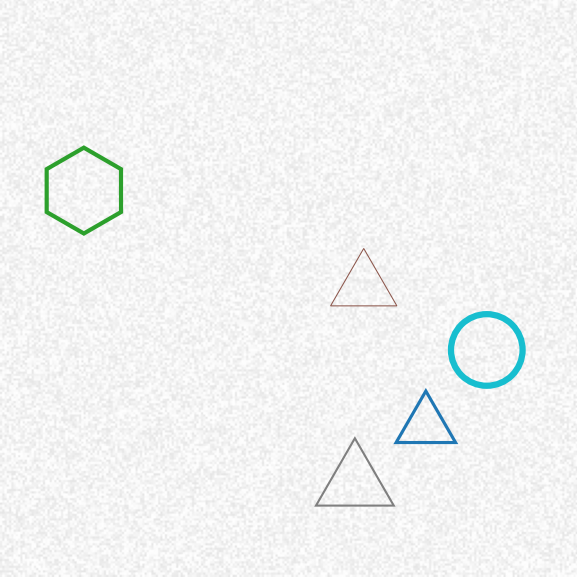[{"shape": "triangle", "thickness": 1.5, "radius": 0.3, "center": [0.737, 0.263]}, {"shape": "hexagon", "thickness": 2, "radius": 0.37, "center": [0.145, 0.669]}, {"shape": "triangle", "thickness": 0.5, "radius": 0.33, "center": [0.63, 0.503]}, {"shape": "triangle", "thickness": 1, "radius": 0.39, "center": [0.615, 0.163]}, {"shape": "circle", "thickness": 3, "radius": 0.31, "center": [0.843, 0.393]}]